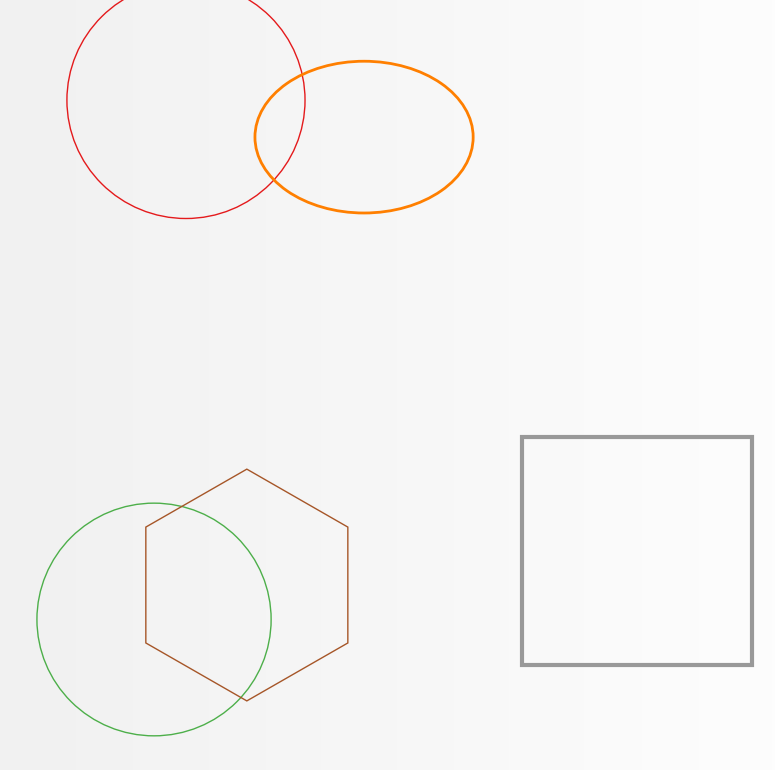[{"shape": "circle", "thickness": 0.5, "radius": 0.77, "center": [0.24, 0.87]}, {"shape": "circle", "thickness": 0.5, "radius": 0.76, "center": [0.199, 0.195]}, {"shape": "oval", "thickness": 1, "radius": 0.7, "center": [0.47, 0.822]}, {"shape": "hexagon", "thickness": 0.5, "radius": 0.75, "center": [0.318, 0.24]}, {"shape": "square", "thickness": 1.5, "radius": 0.74, "center": [0.822, 0.284]}]